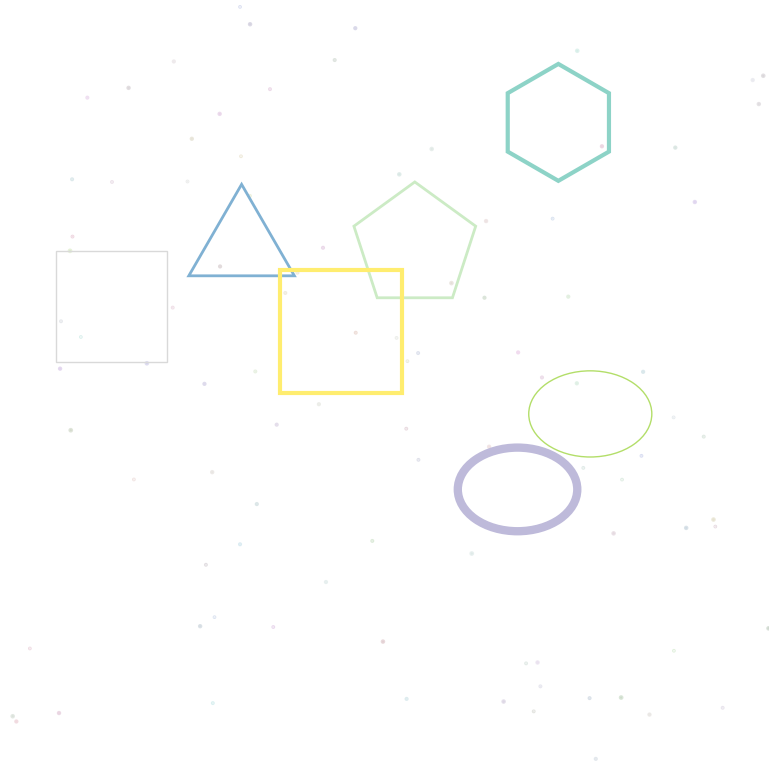[{"shape": "hexagon", "thickness": 1.5, "radius": 0.38, "center": [0.725, 0.841]}, {"shape": "oval", "thickness": 3, "radius": 0.39, "center": [0.672, 0.364]}, {"shape": "triangle", "thickness": 1, "radius": 0.4, "center": [0.314, 0.681]}, {"shape": "oval", "thickness": 0.5, "radius": 0.4, "center": [0.767, 0.462]}, {"shape": "square", "thickness": 0.5, "radius": 0.36, "center": [0.145, 0.602]}, {"shape": "pentagon", "thickness": 1, "radius": 0.42, "center": [0.539, 0.681]}, {"shape": "square", "thickness": 1.5, "radius": 0.4, "center": [0.443, 0.569]}]